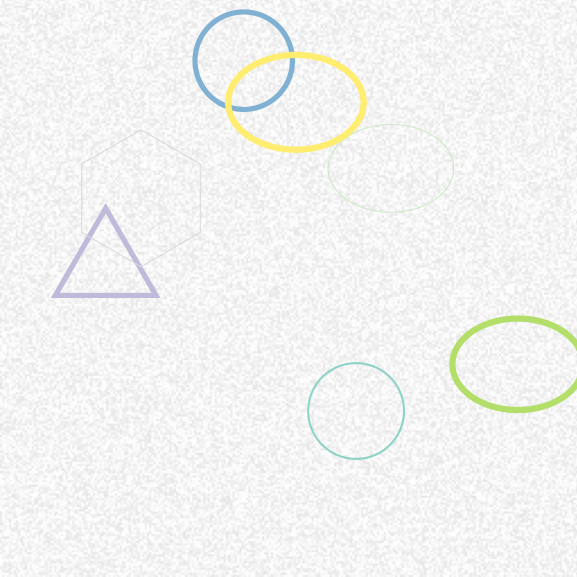[{"shape": "circle", "thickness": 1, "radius": 0.41, "center": [0.617, 0.287]}, {"shape": "triangle", "thickness": 2.5, "radius": 0.5, "center": [0.183, 0.538]}, {"shape": "circle", "thickness": 2.5, "radius": 0.42, "center": [0.422, 0.894]}, {"shape": "oval", "thickness": 3, "radius": 0.57, "center": [0.897, 0.368]}, {"shape": "hexagon", "thickness": 0.5, "radius": 0.59, "center": [0.244, 0.656]}, {"shape": "oval", "thickness": 0.5, "radius": 0.54, "center": [0.677, 0.708]}, {"shape": "oval", "thickness": 3, "radius": 0.59, "center": [0.512, 0.822]}]